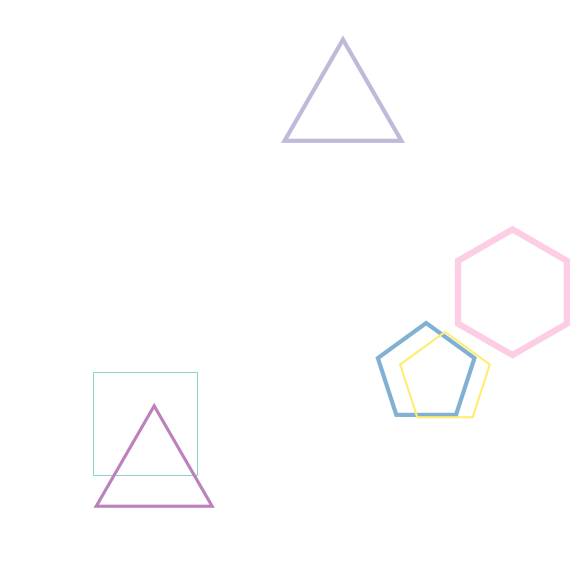[{"shape": "square", "thickness": 0.5, "radius": 0.45, "center": [0.251, 0.266]}, {"shape": "triangle", "thickness": 2, "radius": 0.58, "center": [0.594, 0.814]}, {"shape": "pentagon", "thickness": 2, "radius": 0.44, "center": [0.738, 0.352]}, {"shape": "hexagon", "thickness": 3, "radius": 0.54, "center": [0.887, 0.493]}, {"shape": "triangle", "thickness": 1.5, "radius": 0.58, "center": [0.267, 0.18]}, {"shape": "pentagon", "thickness": 1, "radius": 0.41, "center": [0.771, 0.343]}]